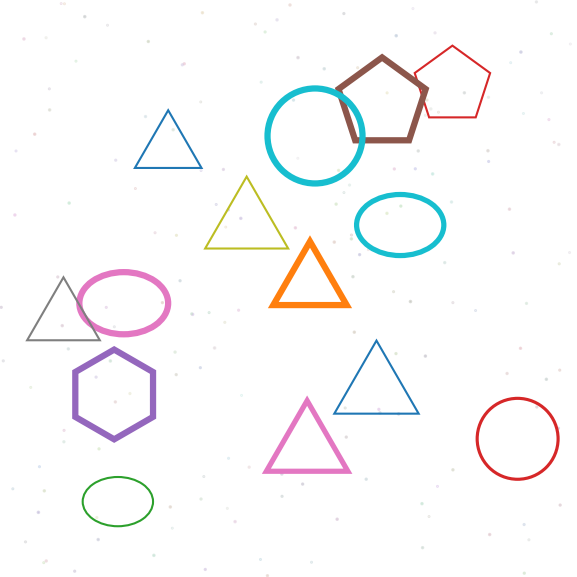[{"shape": "triangle", "thickness": 1, "radius": 0.42, "center": [0.652, 0.325]}, {"shape": "triangle", "thickness": 1, "radius": 0.33, "center": [0.291, 0.742]}, {"shape": "triangle", "thickness": 3, "radius": 0.37, "center": [0.537, 0.508]}, {"shape": "oval", "thickness": 1, "radius": 0.3, "center": [0.204, 0.131]}, {"shape": "circle", "thickness": 1.5, "radius": 0.35, "center": [0.896, 0.239]}, {"shape": "pentagon", "thickness": 1, "radius": 0.34, "center": [0.783, 0.851]}, {"shape": "hexagon", "thickness": 3, "radius": 0.39, "center": [0.198, 0.316]}, {"shape": "pentagon", "thickness": 3, "radius": 0.4, "center": [0.662, 0.82]}, {"shape": "triangle", "thickness": 2.5, "radius": 0.41, "center": [0.532, 0.224]}, {"shape": "oval", "thickness": 3, "radius": 0.38, "center": [0.214, 0.474]}, {"shape": "triangle", "thickness": 1, "radius": 0.36, "center": [0.11, 0.446]}, {"shape": "triangle", "thickness": 1, "radius": 0.42, "center": [0.427, 0.61]}, {"shape": "oval", "thickness": 2.5, "radius": 0.38, "center": [0.693, 0.609]}, {"shape": "circle", "thickness": 3, "radius": 0.41, "center": [0.545, 0.764]}]